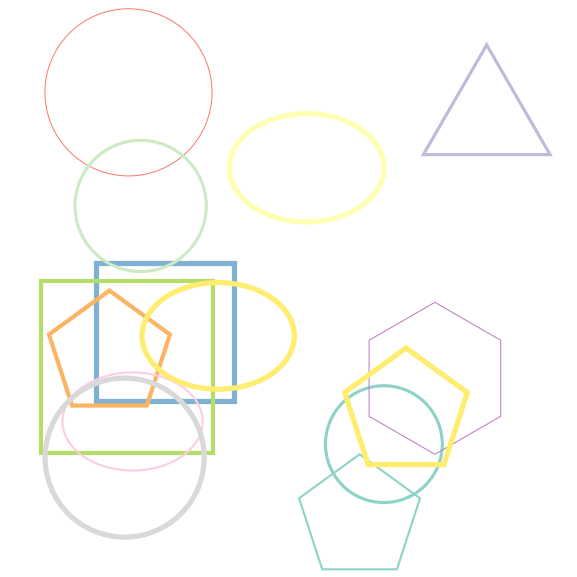[{"shape": "pentagon", "thickness": 1, "radius": 0.55, "center": [0.623, 0.102]}, {"shape": "circle", "thickness": 1.5, "radius": 0.51, "center": [0.665, 0.23]}, {"shape": "oval", "thickness": 2.5, "radius": 0.67, "center": [0.531, 0.709]}, {"shape": "triangle", "thickness": 1.5, "radius": 0.63, "center": [0.843, 0.795]}, {"shape": "circle", "thickness": 0.5, "radius": 0.72, "center": [0.222, 0.839]}, {"shape": "square", "thickness": 2.5, "radius": 0.6, "center": [0.286, 0.425]}, {"shape": "pentagon", "thickness": 2, "radius": 0.55, "center": [0.19, 0.386]}, {"shape": "square", "thickness": 2, "radius": 0.74, "center": [0.22, 0.364]}, {"shape": "oval", "thickness": 1, "radius": 0.61, "center": [0.23, 0.269]}, {"shape": "circle", "thickness": 2.5, "radius": 0.69, "center": [0.216, 0.207]}, {"shape": "hexagon", "thickness": 0.5, "radius": 0.66, "center": [0.753, 0.344]}, {"shape": "circle", "thickness": 1.5, "radius": 0.57, "center": [0.244, 0.642]}, {"shape": "pentagon", "thickness": 2.5, "radius": 0.56, "center": [0.703, 0.285]}, {"shape": "oval", "thickness": 2.5, "radius": 0.66, "center": [0.378, 0.417]}]